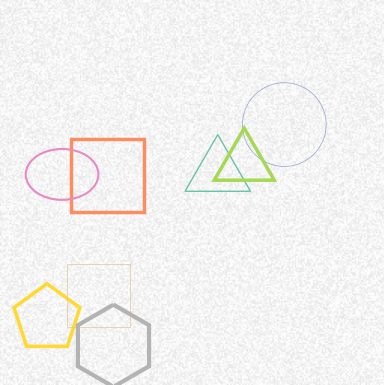[{"shape": "triangle", "thickness": 1, "radius": 0.49, "center": [0.566, 0.552]}, {"shape": "square", "thickness": 2.5, "radius": 0.47, "center": [0.28, 0.543]}, {"shape": "circle", "thickness": 0.5, "radius": 0.54, "center": [0.738, 0.676]}, {"shape": "oval", "thickness": 1.5, "radius": 0.47, "center": [0.161, 0.547]}, {"shape": "triangle", "thickness": 2.5, "radius": 0.45, "center": [0.634, 0.577]}, {"shape": "pentagon", "thickness": 2.5, "radius": 0.45, "center": [0.122, 0.173]}, {"shape": "square", "thickness": 0.5, "radius": 0.41, "center": [0.256, 0.233]}, {"shape": "hexagon", "thickness": 3, "radius": 0.53, "center": [0.295, 0.102]}]